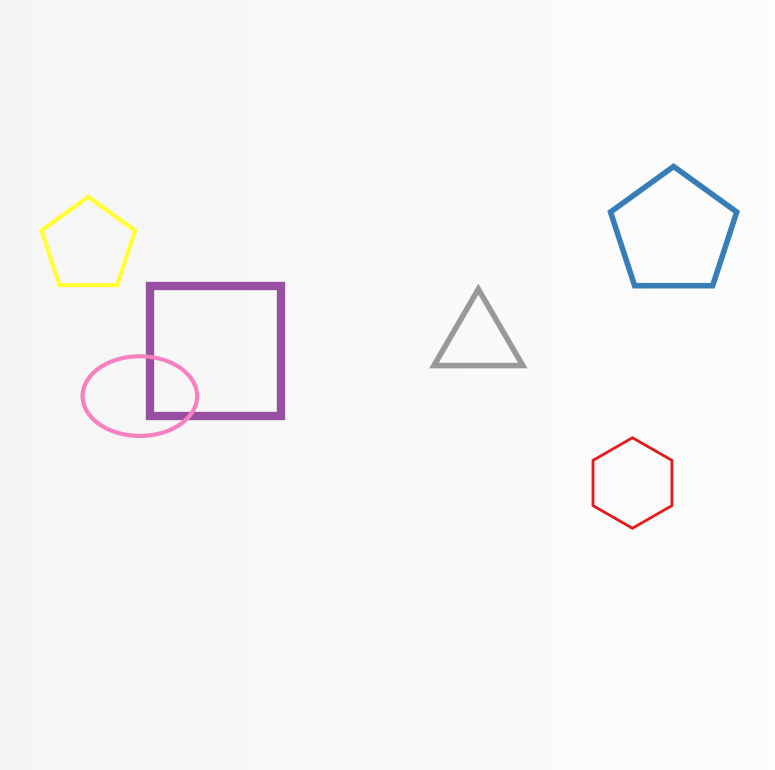[{"shape": "hexagon", "thickness": 1, "radius": 0.29, "center": [0.816, 0.373]}, {"shape": "pentagon", "thickness": 2, "radius": 0.43, "center": [0.869, 0.698]}, {"shape": "square", "thickness": 3, "radius": 0.42, "center": [0.278, 0.544]}, {"shape": "pentagon", "thickness": 1.5, "radius": 0.32, "center": [0.114, 0.681]}, {"shape": "oval", "thickness": 1.5, "radius": 0.37, "center": [0.18, 0.486]}, {"shape": "triangle", "thickness": 2, "radius": 0.33, "center": [0.617, 0.558]}]